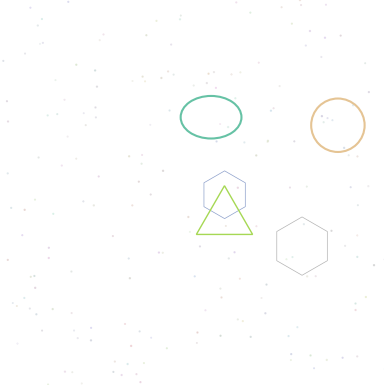[{"shape": "oval", "thickness": 1.5, "radius": 0.39, "center": [0.548, 0.696]}, {"shape": "hexagon", "thickness": 0.5, "radius": 0.31, "center": [0.583, 0.494]}, {"shape": "triangle", "thickness": 1, "radius": 0.42, "center": [0.583, 0.433]}, {"shape": "circle", "thickness": 1.5, "radius": 0.35, "center": [0.878, 0.675]}, {"shape": "hexagon", "thickness": 0.5, "radius": 0.38, "center": [0.785, 0.361]}]